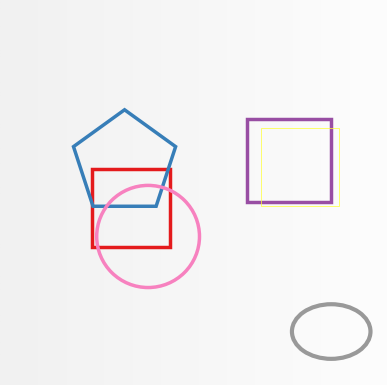[{"shape": "square", "thickness": 2.5, "radius": 0.5, "center": [0.337, 0.46]}, {"shape": "pentagon", "thickness": 2.5, "radius": 0.69, "center": [0.321, 0.576]}, {"shape": "square", "thickness": 2.5, "radius": 0.54, "center": [0.746, 0.582]}, {"shape": "square", "thickness": 0.5, "radius": 0.51, "center": [0.774, 0.566]}, {"shape": "circle", "thickness": 2.5, "radius": 0.66, "center": [0.382, 0.386]}, {"shape": "oval", "thickness": 3, "radius": 0.51, "center": [0.855, 0.139]}]